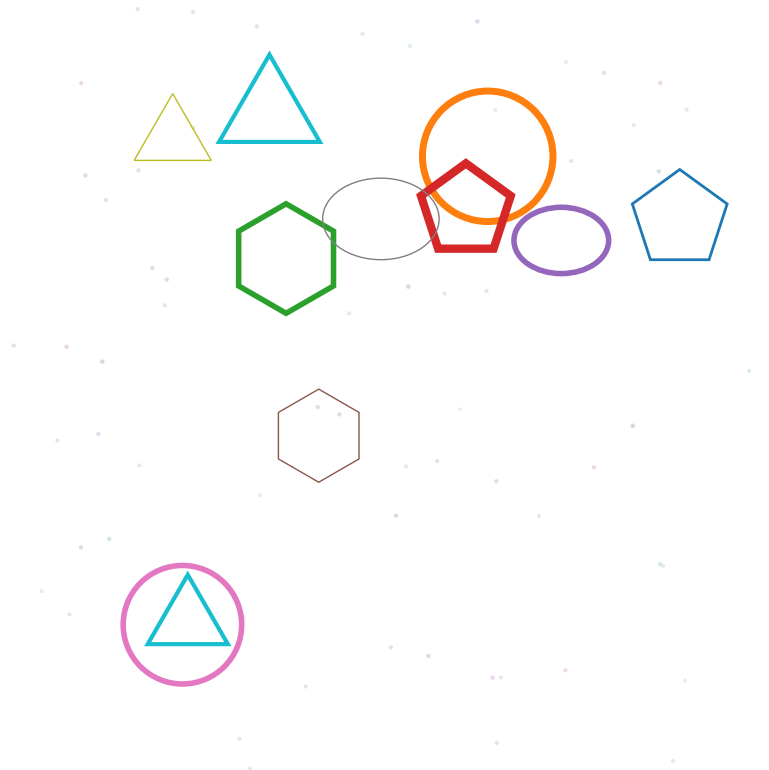[{"shape": "pentagon", "thickness": 1, "radius": 0.32, "center": [0.883, 0.715]}, {"shape": "circle", "thickness": 2.5, "radius": 0.42, "center": [0.633, 0.797]}, {"shape": "hexagon", "thickness": 2, "radius": 0.36, "center": [0.372, 0.664]}, {"shape": "pentagon", "thickness": 3, "radius": 0.31, "center": [0.605, 0.727]}, {"shape": "oval", "thickness": 2, "radius": 0.31, "center": [0.729, 0.688]}, {"shape": "hexagon", "thickness": 0.5, "radius": 0.3, "center": [0.414, 0.434]}, {"shape": "circle", "thickness": 2, "radius": 0.38, "center": [0.237, 0.189]}, {"shape": "oval", "thickness": 0.5, "radius": 0.38, "center": [0.495, 0.716]}, {"shape": "triangle", "thickness": 0.5, "radius": 0.29, "center": [0.224, 0.821]}, {"shape": "triangle", "thickness": 1.5, "radius": 0.38, "center": [0.35, 0.853]}, {"shape": "triangle", "thickness": 1.5, "radius": 0.3, "center": [0.244, 0.193]}]